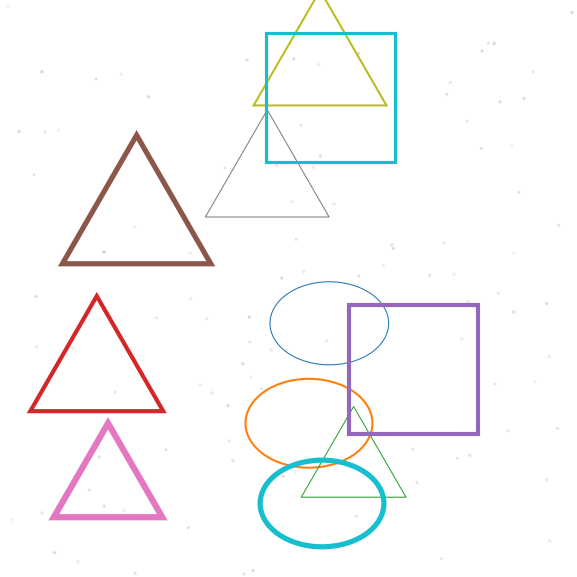[{"shape": "oval", "thickness": 0.5, "radius": 0.51, "center": [0.57, 0.439]}, {"shape": "oval", "thickness": 1, "radius": 0.55, "center": [0.535, 0.266]}, {"shape": "triangle", "thickness": 0.5, "radius": 0.52, "center": [0.612, 0.191]}, {"shape": "triangle", "thickness": 2, "radius": 0.66, "center": [0.168, 0.354]}, {"shape": "square", "thickness": 2, "radius": 0.56, "center": [0.715, 0.359]}, {"shape": "triangle", "thickness": 2.5, "radius": 0.74, "center": [0.237, 0.617]}, {"shape": "triangle", "thickness": 3, "radius": 0.54, "center": [0.187, 0.158]}, {"shape": "triangle", "thickness": 0.5, "radius": 0.62, "center": [0.463, 0.685]}, {"shape": "triangle", "thickness": 1, "radius": 0.66, "center": [0.554, 0.883]}, {"shape": "oval", "thickness": 2.5, "radius": 0.54, "center": [0.558, 0.127]}, {"shape": "square", "thickness": 1.5, "radius": 0.56, "center": [0.572, 0.83]}]